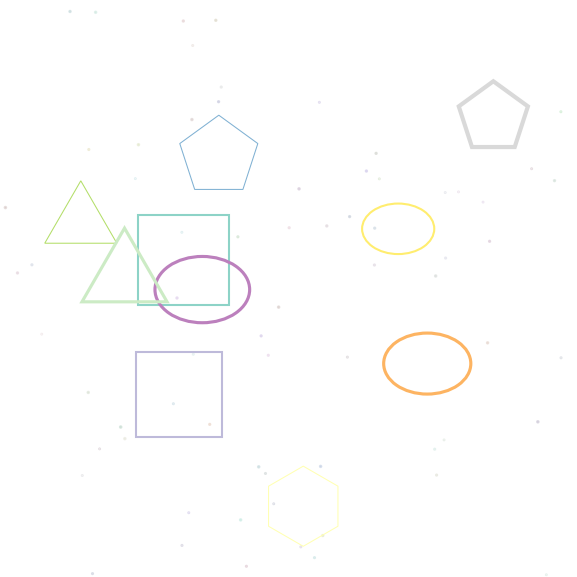[{"shape": "square", "thickness": 1, "radius": 0.39, "center": [0.318, 0.549]}, {"shape": "hexagon", "thickness": 0.5, "radius": 0.35, "center": [0.525, 0.123]}, {"shape": "square", "thickness": 1, "radius": 0.37, "center": [0.31, 0.315]}, {"shape": "pentagon", "thickness": 0.5, "radius": 0.36, "center": [0.379, 0.729]}, {"shape": "oval", "thickness": 1.5, "radius": 0.38, "center": [0.74, 0.37]}, {"shape": "triangle", "thickness": 0.5, "radius": 0.36, "center": [0.14, 0.614]}, {"shape": "pentagon", "thickness": 2, "radius": 0.31, "center": [0.854, 0.795]}, {"shape": "oval", "thickness": 1.5, "radius": 0.41, "center": [0.35, 0.498]}, {"shape": "triangle", "thickness": 1.5, "radius": 0.43, "center": [0.216, 0.519]}, {"shape": "oval", "thickness": 1, "radius": 0.31, "center": [0.689, 0.603]}]